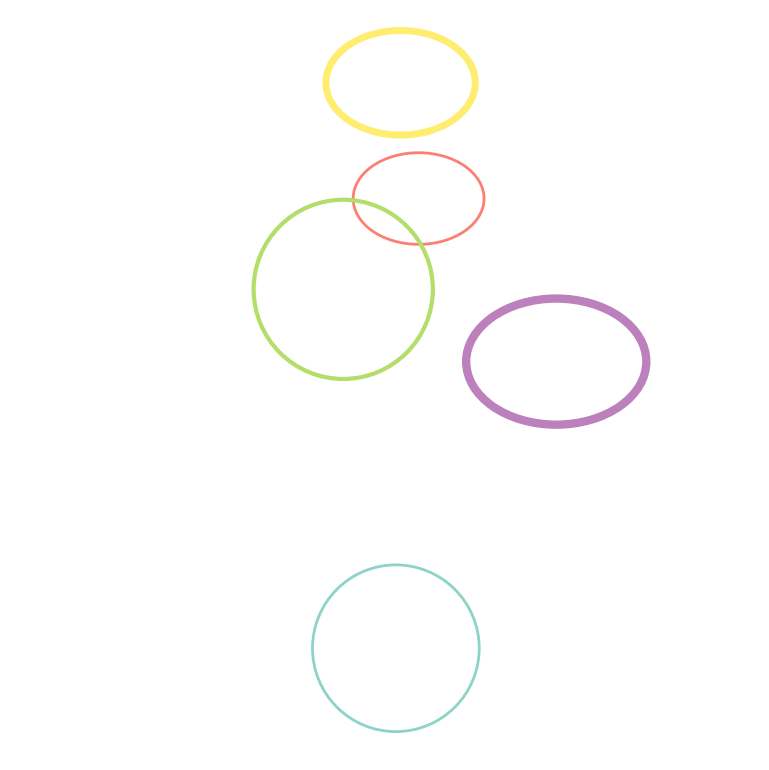[{"shape": "circle", "thickness": 1, "radius": 0.54, "center": [0.514, 0.158]}, {"shape": "oval", "thickness": 1, "radius": 0.42, "center": [0.544, 0.742]}, {"shape": "circle", "thickness": 1.5, "radius": 0.58, "center": [0.446, 0.624]}, {"shape": "oval", "thickness": 3, "radius": 0.58, "center": [0.722, 0.53]}, {"shape": "oval", "thickness": 2.5, "radius": 0.49, "center": [0.52, 0.893]}]